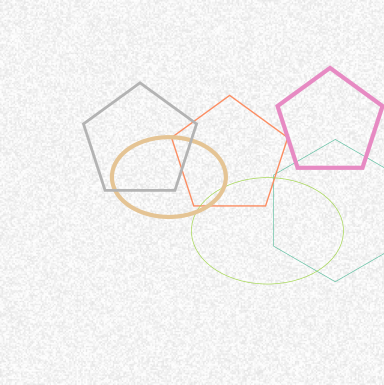[{"shape": "hexagon", "thickness": 0.5, "radius": 0.92, "center": [0.871, 0.453]}, {"shape": "pentagon", "thickness": 1, "radius": 0.79, "center": [0.596, 0.594]}, {"shape": "pentagon", "thickness": 3, "radius": 0.72, "center": [0.857, 0.68]}, {"shape": "oval", "thickness": 0.5, "radius": 0.99, "center": [0.695, 0.4]}, {"shape": "oval", "thickness": 3, "radius": 0.74, "center": [0.439, 0.54]}, {"shape": "pentagon", "thickness": 2, "radius": 0.77, "center": [0.364, 0.63]}]